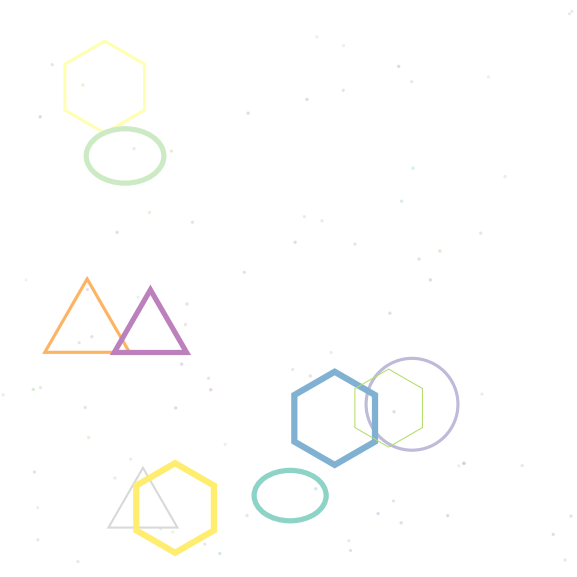[{"shape": "oval", "thickness": 2.5, "radius": 0.31, "center": [0.502, 0.141]}, {"shape": "hexagon", "thickness": 1.5, "radius": 0.4, "center": [0.181, 0.848]}, {"shape": "circle", "thickness": 1.5, "radius": 0.4, "center": [0.713, 0.299]}, {"shape": "hexagon", "thickness": 3, "radius": 0.4, "center": [0.58, 0.275]}, {"shape": "triangle", "thickness": 1.5, "radius": 0.42, "center": [0.151, 0.431]}, {"shape": "hexagon", "thickness": 0.5, "radius": 0.34, "center": [0.673, 0.293]}, {"shape": "triangle", "thickness": 1, "radius": 0.34, "center": [0.247, 0.12]}, {"shape": "triangle", "thickness": 2.5, "radius": 0.36, "center": [0.26, 0.425]}, {"shape": "oval", "thickness": 2.5, "radius": 0.34, "center": [0.217, 0.729]}, {"shape": "hexagon", "thickness": 3, "radius": 0.39, "center": [0.303, 0.12]}]